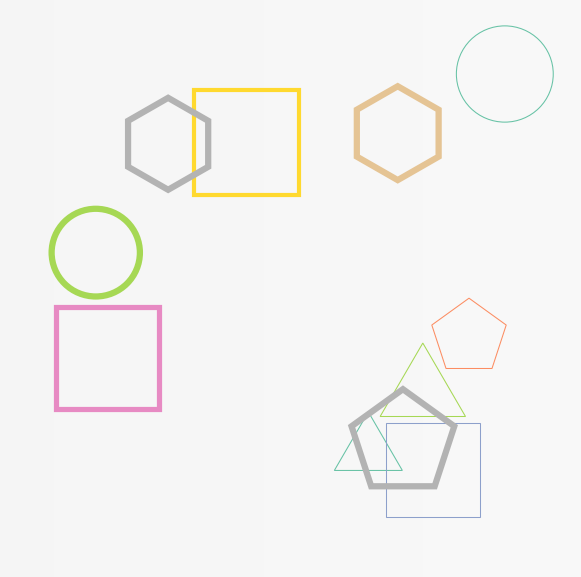[{"shape": "circle", "thickness": 0.5, "radius": 0.42, "center": [0.868, 0.871]}, {"shape": "triangle", "thickness": 0.5, "radius": 0.34, "center": [0.634, 0.218]}, {"shape": "pentagon", "thickness": 0.5, "radius": 0.34, "center": [0.807, 0.416]}, {"shape": "square", "thickness": 0.5, "radius": 0.41, "center": [0.746, 0.185]}, {"shape": "square", "thickness": 2.5, "radius": 0.44, "center": [0.185, 0.379]}, {"shape": "triangle", "thickness": 0.5, "radius": 0.42, "center": [0.727, 0.32]}, {"shape": "circle", "thickness": 3, "radius": 0.38, "center": [0.165, 0.562]}, {"shape": "square", "thickness": 2, "radius": 0.45, "center": [0.424, 0.753]}, {"shape": "hexagon", "thickness": 3, "radius": 0.41, "center": [0.684, 0.769]}, {"shape": "pentagon", "thickness": 3, "radius": 0.46, "center": [0.693, 0.232]}, {"shape": "hexagon", "thickness": 3, "radius": 0.4, "center": [0.289, 0.75]}]